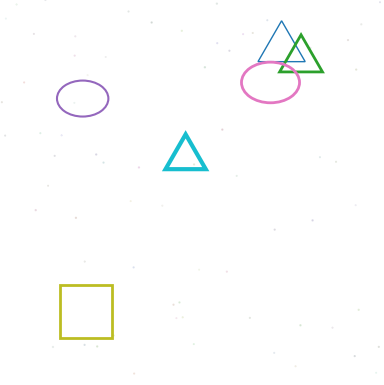[{"shape": "triangle", "thickness": 1, "radius": 0.35, "center": [0.731, 0.875]}, {"shape": "triangle", "thickness": 2, "radius": 0.32, "center": [0.782, 0.845]}, {"shape": "oval", "thickness": 1.5, "radius": 0.33, "center": [0.215, 0.744]}, {"shape": "oval", "thickness": 2, "radius": 0.38, "center": [0.703, 0.786]}, {"shape": "square", "thickness": 2, "radius": 0.34, "center": [0.223, 0.191]}, {"shape": "triangle", "thickness": 3, "radius": 0.3, "center": [0.482, 0.591]}]